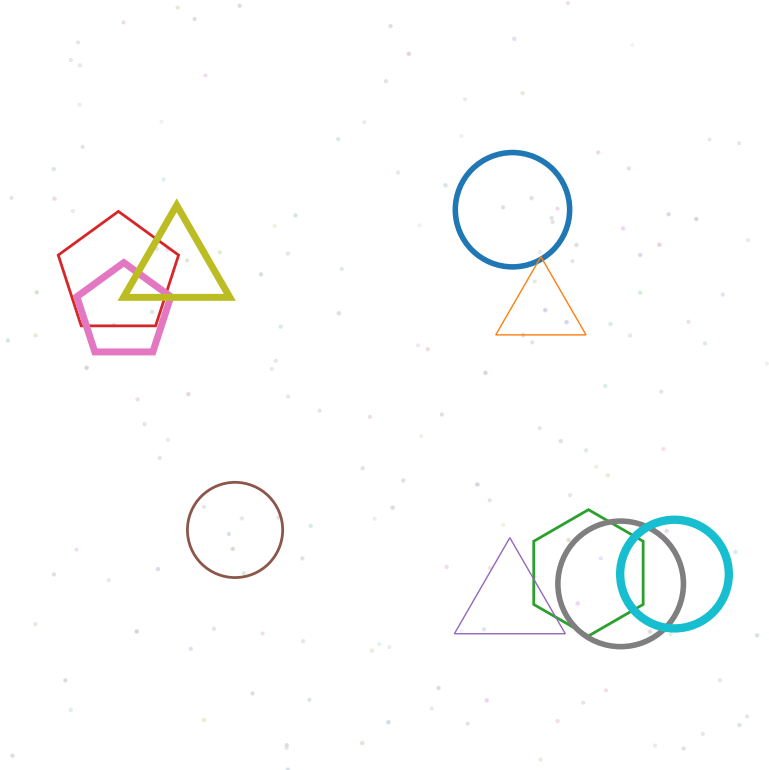[{"shape": "circle", "thickness": 2, "radius": 0.37, "center": [0.666, 0.728]}, {"shape": "triangle", "thickness": 0.5, "radius": 0.34, "center": [0.702, 0.599]}, {"shape": "hexagon", "thickness": 1, "radius": 0.41, "center": [0.764, 0.256]}, {"shape": "pentagon", "thickness": 1, "radius": 0.41, "center": [0.154, 0.643]}, {"shape": "triangle", "thickness": 0.5, "radius": 0.42, "center": [0.662, 0.219]}, {"shape": "circle", "thickness": 1, "radius": 0.31, "center": [0.305, 0.312]}, {"shape": "pentagon", "thickness": 2.5, "radius": 0.32, "center": [0.161, 0.595]}, {"shape": "circle", "thickness": 2, "radius": 0.41, "center": [0.806, 0.242]}, {"shape": "triangle", "thickness": 2.5, "radius": 0.4, "center": [0.229, 0.654]}, {"shape": "circle", "thickness": 3, "radius": 0.35, "center": [0.876, 0.254]}]